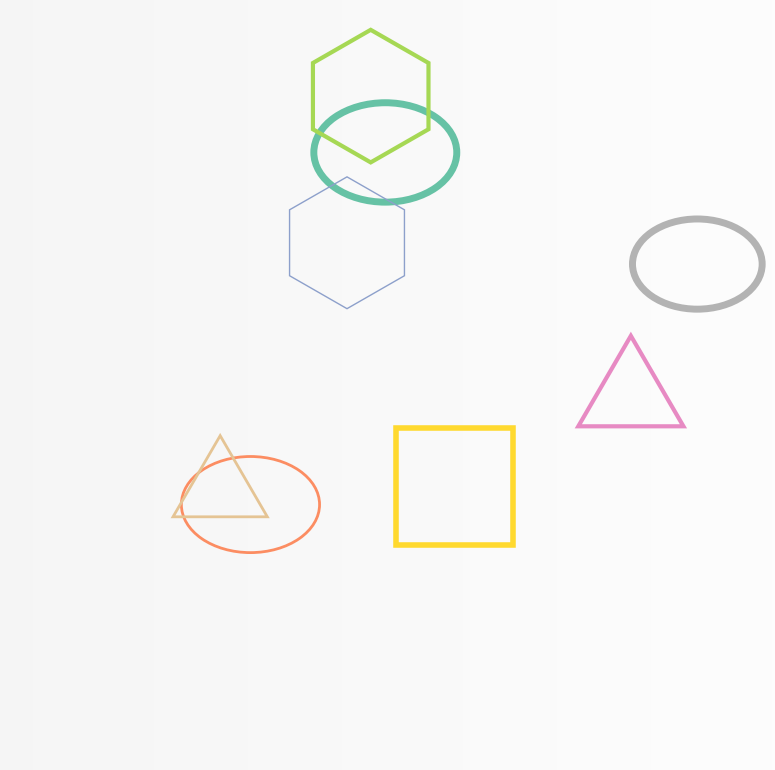[{"shape": "oval", "thickness": 2.5, "radius": 0.46, "center": [0.497, 0.802]}, {"shape": "oval", "thickness": 1, "radius": 0.45, "center": [0.323, 0.345]}, {"shape": "hexagon", "thickness": 0.5, "radius": 0.43, "center": [0.448, 0.685]}, {"shape": "triangle", "thickness": 1.5, "radius": 0.39, "center": [0.814, 0.486]}, {"shape": "hexagon", "thickness": 1.5, "radius": 0.43, "center": [0.478, 0.875]}, {"shape": "square", "thickness": 2, "radius": 0.38, "center": [0.587, 0.368]}, {"shape": "triangle", "thickness": 1, "radius": 0.35, "center": [0.284, 0.364]}, {"shape": "oval", "thickness": 2.5, "radius": 0.42, "center": [0.9, 0.657]}]